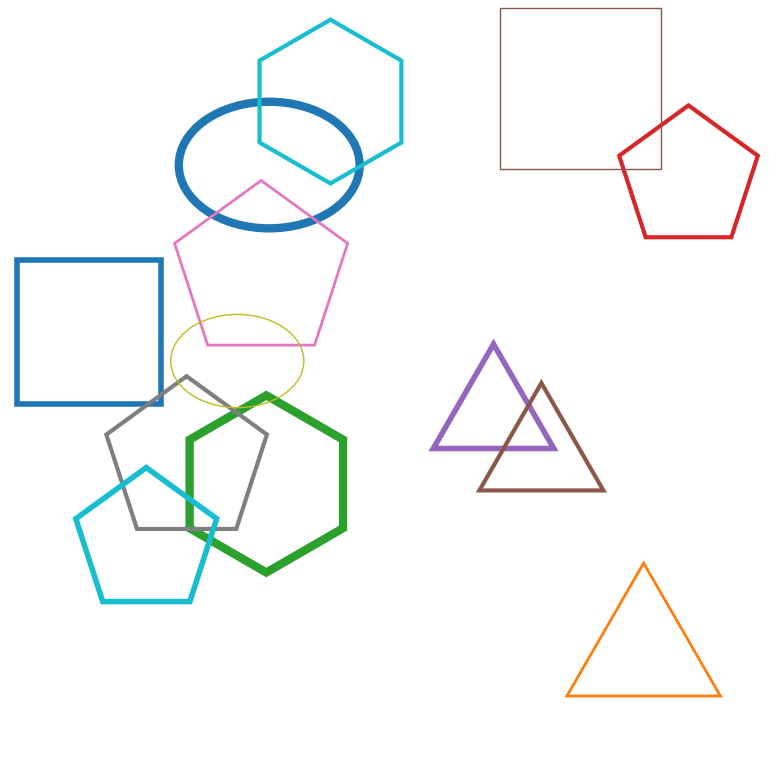[{"shape": "square", "thickness": 2, "radius": 0.47, "center": [0.115, 0.569]}, {"shape": "oval", "thickness": 3, "radius": 0.59, "center": [0.35, 0.786]}, {"shape": "triangle", "thickness": 1, "radius": 0.58, "center": [0.836, 0.154]}, {"shape": "hexagon", "thickness": 3, "radius": 0.58, "center": [0.346, 0.372]}, {"shape": "pentagon", "thickness": 1.5, "radius": 0.47, "center": [0.894, 0.768]}, {"shape": "triangle", "thickness": 2, "radius": 0.45, "center": [0.641, 0.463]}, {"shape": "triangle", "thickness": 1.5, "radius": 0.47, "center": [0.703, 0.41]}, {"shape": "square", "thickness": 0.5, "radius": 0.52, "center": [0.753, 0.885]}, {"shape": "pentagon", "thickness": 1, "radius": 0.59, "center": [0.339, 0.647]}, {"shape": "pentagon", "thickness": 1.5, "radius": 0.55, "center": [0.242, 0.402]}, {"shape": "oval", "thickness": 0.5, "radius": 0.43, "center": [0.308, 0.531]}, {"shape": "hexagon", "thickness": 1.5, "radius": 0.53, "center": [0.429, 0.868]}, {"shape": "pentagon", "thickness": 2, "radius": 0.48, "center": [0.19, 0.297]}]